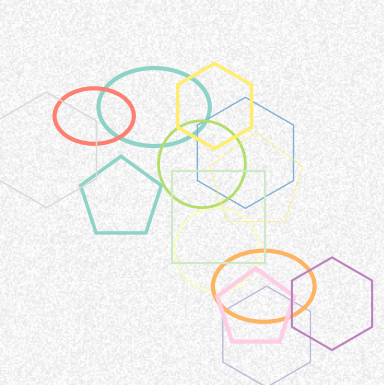[{"shape": "pentagon", "thickness": 2.5, "radius": 0.55, "center": [0.314, 0.484]}, {"shape": "oval", "thickness": 3, "radius": 0.72, "center": [0.4, 0.722]}, {"shape": "circle", "thickness": 1, "radius": 0.55, "center": [0.564, 0.352]}, {"shape": "hexagon", "thickness": 1, "radius": 0.66, "center": [0.693, 0.125]}, {"shape": "oval", "thickness": 3, "radius": 0.51, "center": [0.245, 0.699]}, {"shape": "hexagon", "thickness": 1, "radius": 0.72, "center": [0.637, 0.603]}, {"shape": "oval", "thickness": 3, "radius": 0.66, "center": [0.685, 0.256]}, {"shape": "circle", "thickness": 2, "radius": 0.56, "center": [0.525, 0.574]}, {"shape": "pentagon", "thickness": 3, "radius": 0.53, "center": [0.664, 0.198]}, {"shape": "hexagon", "thickness": 1, "radius": 0.75, "center": [0.121, 0.611]}, {"shape": "hexagon", "thickness": 1.5, "radius": 0.6, "center": [0.862, 0.211]}, {"shape": "square", "thickness": 1.5, "radius": 0.6, "center": [0.568, 0.437]}, {"shape": "pentagon", "thickness": 0.5, "radius": 0.64, "center": [0.665, 0.528]}, {"shape": "hexagon", "thickness": 2.5, "radius": 0.55, "center": [0.557, 0.725]}]